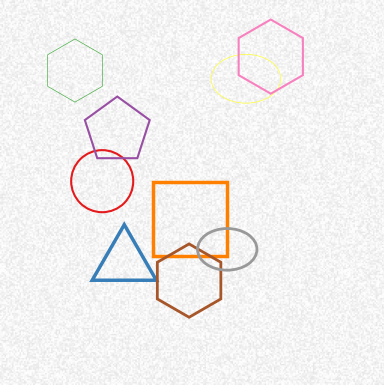[{"shape": "circle", "thickness": 1.5, "radius": 0.4, "center": [0.265, 0.529]}, {"shape": "triangle", "thickness": 2.5, "radius": 0.48, "center": [0.323, 0.32]}, {"shape": "hexagon", "thickness": 0.5, "radius": 0.41, "center": [0.195, 0.817]}, {"shape": "pentagon", "thickness": 1.5, "radius": 0.44, "center": [0.305, 0.661]}, {"shape": "square", "thickness": 2.5, "radius": 0.48, "center": [0.495, 0.431]}, {"shape": "oval", "thickness": 0.5, "radius": 0.45, "center": [0.639, 0.795]}, {"shape": "hexagon", "thickness": 2, "radius": 0.48, "center": [0.491, 0.271]}, {"shape": "hexagon", "thickness": 1.5, "radius": 0.48, "center": [0.703, 0.853]}, {"shape": "oval", "thickness": 2, "radius": 0.39, "center": [0.59, 0.352]}]